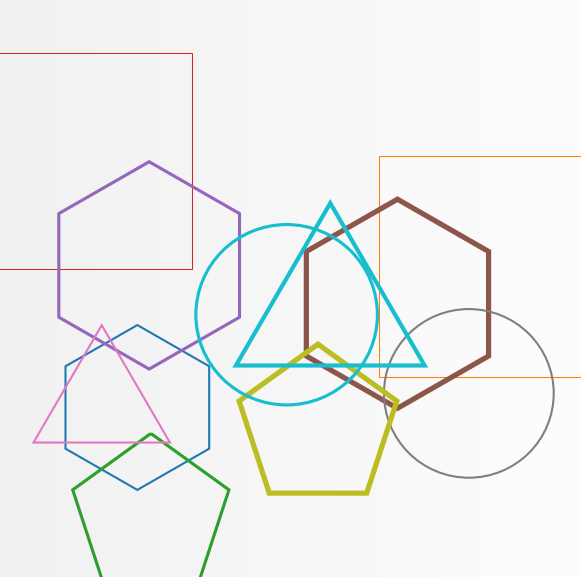[{"shape": "hexagon", "thickness": 1, "radius": 0.71, "center": [0.236, 0.294]}, {"shape": "square", "thickness": 0.5, "radius": 0.96, "center": [0.844, 0.538]}, {"shape": "pentagon", "thickness": 1.5, "radius": 0.71, "center": [0.26, 0.107]}, {"shape": "square", "thickness": 0.5, "radius": 0.93, "center": [0.144, 0.721]}, {"shape": "hexagon", "thickness": 1.5, "radius": 0.9, "center": [0.257, 0.54]}, {"shape": "hexagon", "thickness": 2.5, "radius": 0.91, "center": [0.684, 0.473]}, {"shape": "triangle", "thickness": 1, "radius": 0.68, "center": [0.175, 0.301]}, {"shape": "circle", "thickness": 1, "radius": 0.73, "center": [0.807, 0.318]}, {"shape": "pentagon", "thickness": 2.5, "radius": 0.71, "center": [0.547, 0.261]}, {"shape": "circle", "thickness": 1.5, "radius": 0.78, "center": [0.493, 0.454]}, {"shape": "triangle", "thickness": 2, "radius": 0.94, "center": [0.568, 0.46]}]